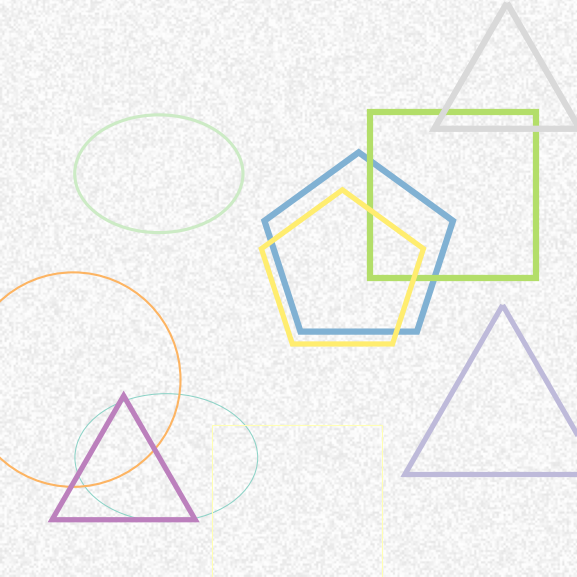[{"shape": "oval", "thickness": 0.5, "radius": 0.79, "center": [0.288, 0.207]}, {"shape": "square", "thickness": 0.5, "radius": 0.74, "center": [0.514, 0.115]}, {"shape": "triangle", "thickness": 2.5, "radius": 0.98, "center": [0.87, 0.275]}, {"shape": "pentagon", "thickness": 3, "radius": 0.86, "center": [0.621, 0.564]}, {"shape": "circle", "thickness": 1, "radius": 0.93, "center": [0.127, 0.342]}, {"shape": "square", "thickness": 3, "radius": 0.72, "center": [0.785, 0.661]}, {"shape": "triangle", "thickness": 3, "radius": 0.73, "center": [0.878, 0.849]}, {"shape": "triangle", "thickness": 2.5, "radius": 0.72, "center": [0.214, 0.171]}, {"shape": "oval", "thickness": 1.5, "radius": 0.73, "center": [0.275, 0.698]}, {"shape": "pentagon", "thickness": 2.5, "radius": 0.74, "center": [0.593, 0.523]}]